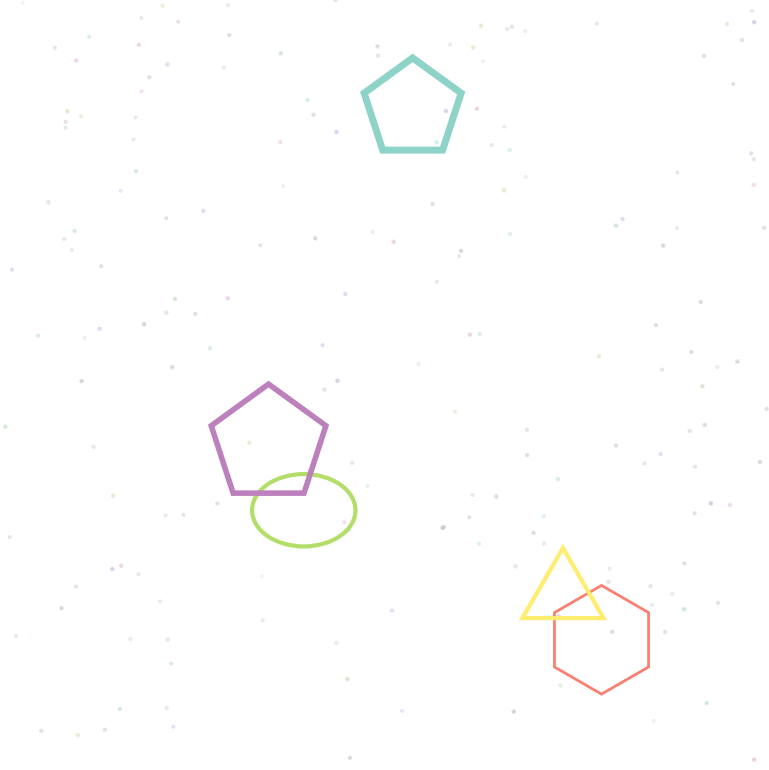[{"shape": "pentagon", "thickness": 2.5, "radius": 0.33, "center": [0.536, 0.859]}, {"shape": "hexagon", "thickness": 1, "radius": 0.35, "center": [0.781, 0.169]}, {"shape": "oval", "thickness": 1.5, "radius": 0.34, "center": [0.395, 0.337]}, {"shape": "pentagon", "thickness": 2, "radius": 0.39, "center": [0.349, 0.423]}, {"shape": "triangle", "thickness": 1.5, "radius": 0.3, "center": [0.731, 0.228]}]